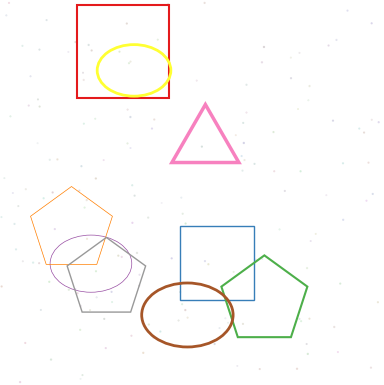[{"shape": "square", "thickness": 1.5, "radius": 0.6, "center": [0.319, 0.866]}, {"shape": "square", "thickness": 1, "radius": 0.48, "center": [0.564, 0.317]}, {"shape": "pentagon", "thickness": 1.5, "radius": 0.59, "center": [0.687, 0.219]}, {"shape": "oval", "thickness": 0.5, "radius": 0.53, "center": [0.236, 0.315]}, {"shape": "pentagon", "thickness": 0.5, "radius": 0.56, "center": [0.186, 0.404]}, {"shape": "oval", "thickness": 2, "radius": 0.48, "center": [0.348, 0.817]}, {"shape": "oval", "thickness": 2, "radius": 0.59, "center": [0.487, 0.182]}, {"shape": "triangle", "thickness": 2.5, "radius": 0.5, "center": [0.533, 0.628]}, {"shape": "pentagon", "thickness": 1, "radius": 0.54, "center": [0.276, 0.276]}]